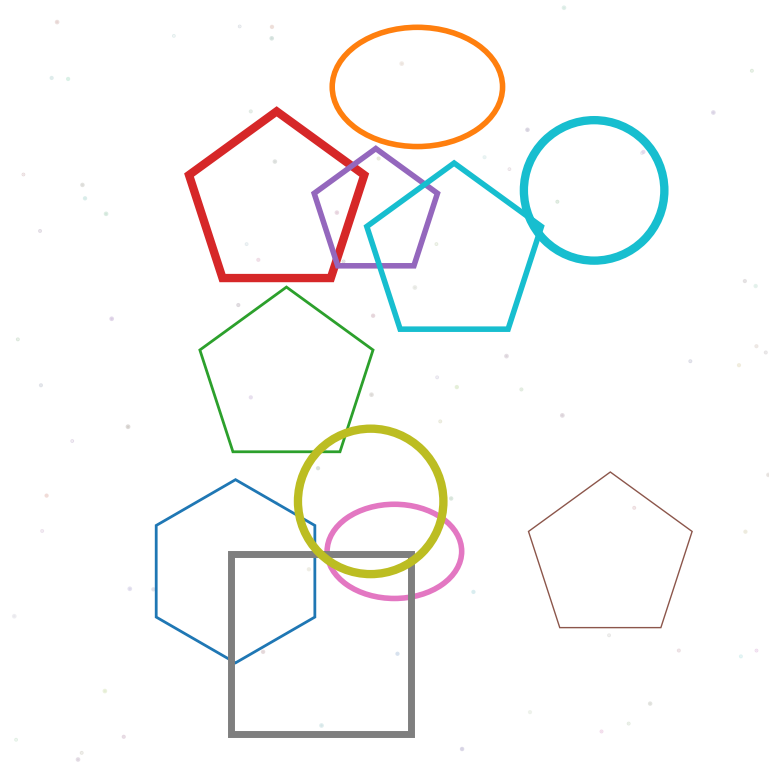[{"shape": "hexagon", "thickness": 1, "radius": 0.59, "center": [0.306, 0.258]}, {"shape": "oval", "thickness": 2, "radius": 0.55, "center": [0.542, 0.887]}, {"shape": "pentagon", "thickness": 1, "radius": 0.59, "center": [0.372, 0.509]}, {"shape": "pentagon", "thickness": 3, "radius": 0.6, "center": [0.359, 0.736]}, {"shape": "pentagon", "thickness": 2, "radius": 0.42, "center": [0.488, 0.723]}, {"shape": "pentagon", "thickness": 0.5, "radius": 0.56, "center": [0.793, 0.275]}, {"shape": "oval", "thickness": 2, "radius": 0.44, "center": [0.512, 0.284]}, {"shape": "square", "thickness": 2.5, "radius": 0.58, "center": [0.416, 0.164]}, {"shape": "circle", "thickness": 3, "radius": 0.47, "center": [0.481, 0.349]}, {"shape": "pentagon", "thickness": 2, "radius": 0.6, "center": [0.59, 0.669]}, {"shape": "circle", "thickness": 3, "radius": 0.46, "center": [0.772, 0.753]}]